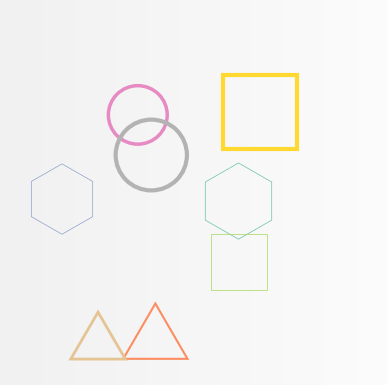[{"shape": "hexagon", "thickness": 0.5, "radius": 0.49, "center": [0.616, 0.478]}, {"shape": "triangle", "thickness": 1.5, "radius": 0.48, "center": [0.401, 0.116]}, {"shape": "hexagon", "thickness": 0.5, "radius": 0.46, "center": [0.16, 0.483]}, {"shape": "circle", "thickness": 2.5, "radius": 0.38, "center": [0.356, 0.702]}, {"shape": "square", "thickness": 0.5, "radius": 0.36, "center": [0.616, 0.319]}, {"shape": "square", "thickness": 3, "radius": 0.48, "center": [0.672, 0.71]}, {"shape": "triangle", "thickness": 2, "radius": 0.41, "center": [0.253, 0.108]}, {"shape": "circle", "thickness": 3, "radius": 0.46, "center": [0.39, 0.597]}]